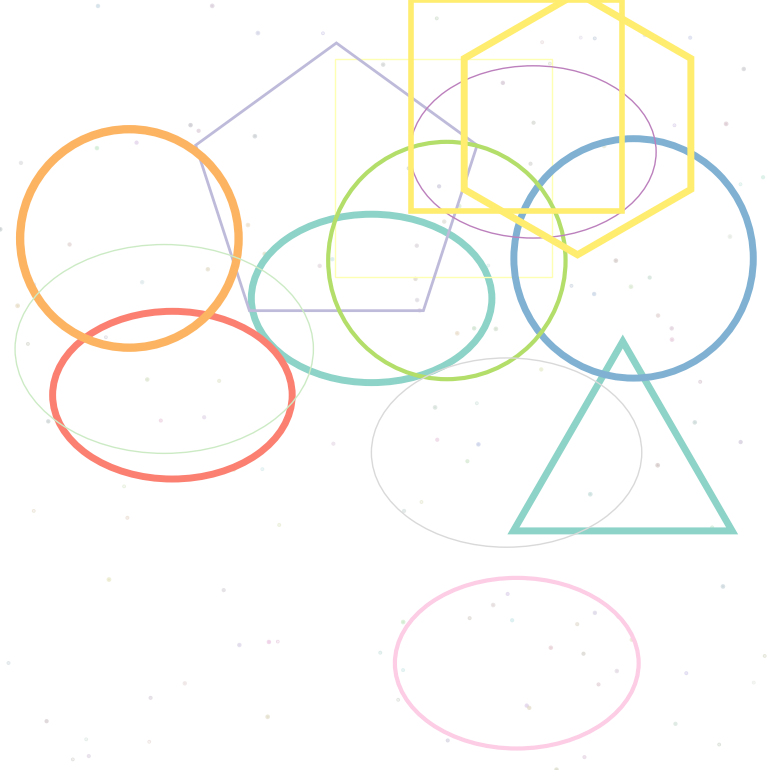[{"shape": "oval", "thickness": 2.5, "radius": 0.78, "center": [0.483, 0.612]}, {"shape": "triangle", "thickness": 2.5, "radius": 0.82, "center": [0.809, 0.393]}, {"shape": "square", "thickness": 0.5, "radius": 0.71, "center": [0.576, 0.782]}, {"shape": "pentagon", "thickness": 1, "radius": 0.96, "center": [0.437, 0.752]}, {"shape": "oval", "thickness": 2.5, "radius": 0.78, "center": [0.224, 0.487]}, {"shape": "circle", "thickness": 2.5, "radius": 0.78, "center": [0.823, 0.664]}, {"shape": "circle", "thickness": 3, "radius": 0.71, "center": [0.168, 0.69]}, {"shape": "circle", "thickness": 1.5, "radius": 0.77, "center": [0.58, 0.662]}, {"shape": "oval", "thickness": 1.5, "radius": 0.79, "center": [0.671, 0.139]}, {"shape": "oval", "thickness": 0.5, "radius": 0.88, "center": [0.658, 0.412]}, {"shape": "oval", "thickness": 0.5, "radius": 0.8, "center": [0.692, 0.803]}, {"shape": "oval", "thickness": 0.5, "radius": 0.97, "center": [0.213, 0.547]}, {"shape": "square", "thickness": 2, "radius": 0.68, "center": [0.671, 0.863]}, {"shape": "hexagon", "thickness": 2.5, "radius": 0.85, "center": [0.75, 0.839]}]